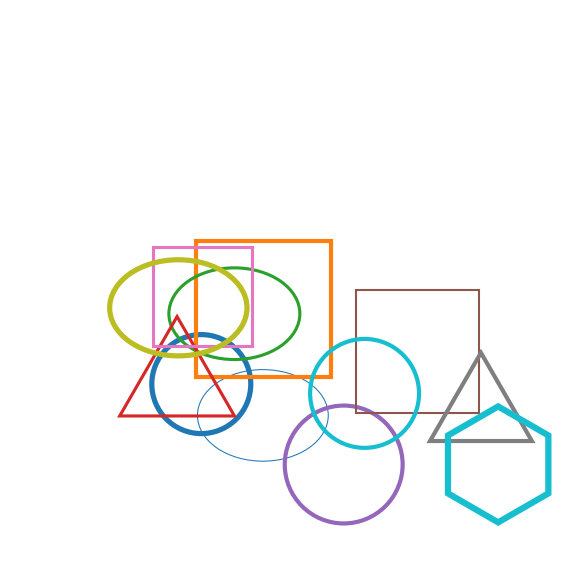[{"shape": "oval", "thickness": 0.5, "radius": 0.57, "center": [0.455, 0.28]}, {"shape": "circle", "thickness": 2.5, "radius": 0.43, "center": [0.349, 0.334]}, {"shape": "square", "thickness": 2, "radius": 0.59, "center": [0.457, 0.464]}, {"shape": "oval", "thickness": 1.5, "radius": 0.57, "center": [0.406, 0.456]}, {"shape": "triangle", "thickness": 1.5, "radius": 0.57, "center": [0.307, 0.336]}, {"shape": "circle", "thickness": 2, "radius": 0.51, "center": [0.595, 0.195]}, {"shape": "square", "thickness": 1, "radius": 0.53, "center": [0.723, 0.391]}, {"shape": "square", "thickness": 1.5, "radius": 0.43, "center": [0.351, 0.486]}, {"shape": "triangle", "thickness": 2, "radius": 0.51, "center": [0.833, 0.286]}, {"shape": "oval", "thickness": 2.5, "radius": 0.59, "center": [0.309, 0.466]}, {"shape": "circle", "thickness": 2, "radius": 0.47, "center": [0.631, 0.318]}, {"shape": "hexagon", "thickness": 3, "radius": 0.5, "center": [0.863, 0.195]}]